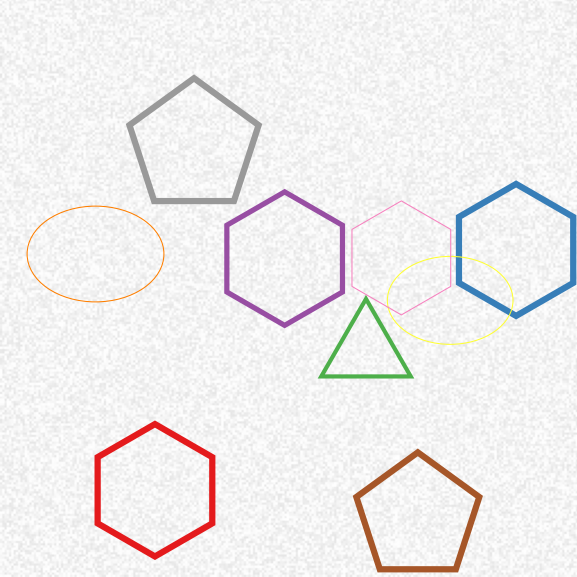[{"shape": "hexagon", "thickness": 3, "radius": 0.57, "center": [0.268, 0.15]}, {"shape": "hexagon", "thickness": 3, "radius": 0.57, "center": [0.894, 0.566]}, {"shape": "triangle", "thickness": 2, "radius": 0.45, "center": [0.634, 0.392]}, {"shape": "hexagon", "thickness": 2.5, "radius": 0.58, "center": [0.493, 0.551]}, {"shape": "oval", "thickness": 0.5, "radius": 0.59, "center": [0.165, 0.559]}, {"shape": "oval", "thickness": 0.5, "radius": 0.54, "center": [0.78, 0.479]}, {"shape": "pentagon", "thickness": 3, "radius": 0.56, "center": [0.723, 0.104]}, {"shape": "hexagon", "thickness": 0.5, "radius": 0.49, "center": [0.695, 0.553]}, {"shape": "pentagon", "thickness": 3, "radius": 0.59, "center": [0.336, 0.746]}]